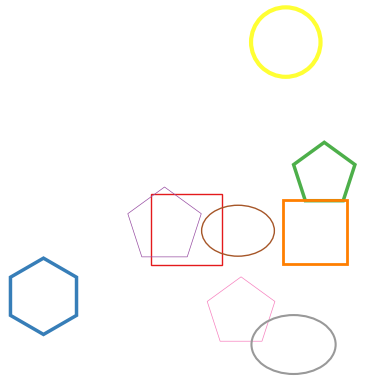[{"shape": "square", "thickness": 1, "radius": 0.46, "center": [0.485, 0.404]}, {"shape": "hexagon", "thickness": 2.5, "radius": 0.5, "center": [0.113, 0.23]}, {"shape": "pentagon", "thickness": 2.5, "radius": 0.42, "center": [0.842, 0.546]}, {"shape": "pentagon", "thickness": 0.5, "radius": 0.5, "center": [0.427, 0.414]}, {"shape": "square", "thickness": 2, "radius": 0.41, "center": [0.818, 0.397]}, {"shape": "circle", "thickness": 3, "radius": 0.45, "center": [0.742, 0.891]}, {"shape": "oval", "thickness": 1, "radius": 0.47, "center": [0.618, 0.401]}, {"shape": "pentagon", "thickness": 0.5, "radius": 0.46, "center": [0.626, 0.188]}, {"shape": "oval", "thickness": 1.5, "radius": 0.55, "center": [0.762, 0.105]}]